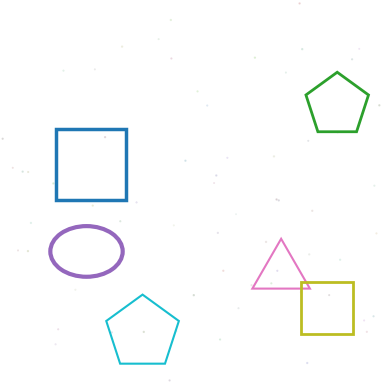[{"shape": "square", "thickness": 2.5, "radius": 0.46, "center": [0.237, 0.573]}, {"shape": "pentagon", "thickness": 2, "radius": 0.43, "center": [0.876, 0.727]}, {"shape": "oval", "thickness": 3, "radius": 0.47, "center": [0.225, 0.347]}, {"shape": "triangle", "thickness": 1.5, "radius": 0.43, "center": [0.73, 0.294]}, {"shape": "square", "thickness": 2, "radius": 0.34, "center": [0.849, 0.201]}, {"shape": "pentagon", "thickness": 1.5, "radius": 0.5, "center": [0.37, 0.136]}]